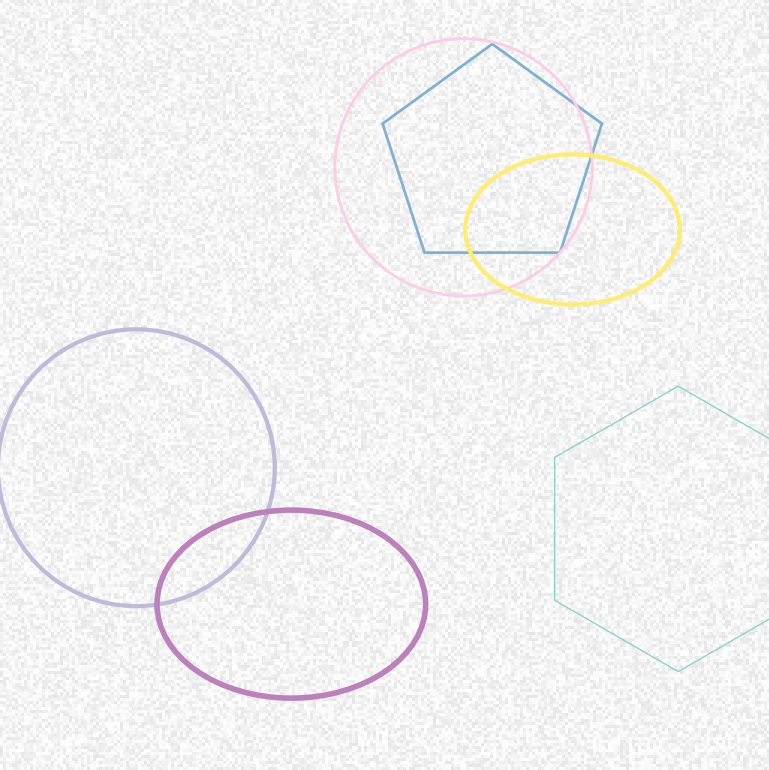[{"shape": "hexagon", "thickness": 0.5, "radius": 0.93, "center": [0.881, 0.313]}, {"shape": "circle", "thickness": 1.5, "radius": 0.9, "center": [0.177, 0.393]}, {"shape": "pentagon", "thickness": 1, "radius": 0.75, "center": [0.639, 0.793]}, {"shape": "circle", "thickness": 1, "radius": 0.84, "center": [0.602, 0.783]}, {"shape": "oval", "thickness": 2, "radius": 0.87, "center": [0.378, 0.215]}, {"shape": "oval", "thickness": 1.5, "radius": 0.7, "center": [0.744, 0.702]}]